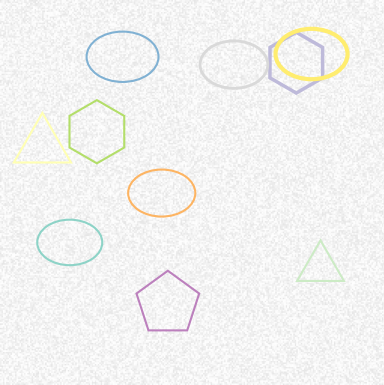[{"shape": "oval", "thickness": 1.5, "radius": 0.42, "center": [0.181, 0.37]}, {"shape": "triangle", "thickness": 1.5, "radius": 0.43, "center": [0.11, 0.621]}, {"shape": "hexagon", "thickness": 2.5, "radius": 0.39, "center": [0.77, 0.837]}, {"shape": "oval", "thickness": 1.5, "radius": 0.47, "center": [0.318, 0.853]}, {"shape": "oval", "thickness": 1.5, "radius": 0.44, "center": [0.42, 0.499]}, {"shape": "hexagon", "thickness": 1.5, "radius": 0.41, "center": [0.252, 0.658]}, {"shape": "oval", "thickness": 2, "radius": 0.44, "center": [0.608, 0.832]}, {"shape": "pentagon", "thickness": 1.5, "radius": 0.43, "center": [0.436, 0.211]}, {"shape": "triangle", "thickness": 1.5, "radius": 0.35, "center": [0.833, 0.305]}, {"shape": "oval", "thickness": 3, "radius": 0.47, "center": [0.809, 0.86]}]